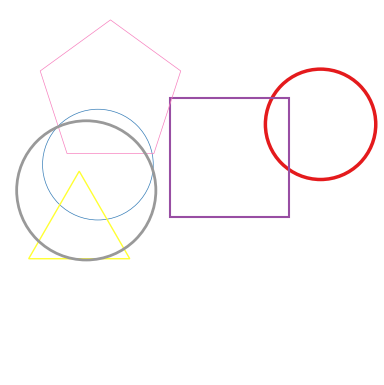[{"shape": "circle", "thickness": 2.5, "radius": 0.72, "center": [0.833, 0.677]}, {"shape": "circle", "thickness": 0.5, "radius": 0.72, "center": [0.254, 0.572]}, {"shape": "square", "thickness": 1.5, "radius": 0.77, "center": [0.597, 0.59]}, {"shape": "triangle", "thickness": 1, "radius": 0.76, "center": [0.206, 0.404]}, {"shape": "pentagon", "thickness": 0.5, "radius": 0.96, "center": [0.287, 0.756]}, {"shape": "circle", "thickness": 2, "radius": 0.9, "center": [0.224, 0.506]}]